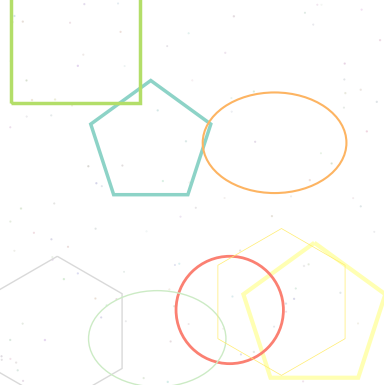[{"shape": "pentagon", "thickness": 2.5, "radius": 0.82, "center": [0.392, 0.627]}, {"shape": "pentagon", "thickness": 3, "radius": 0.97, "center": [0.816, 0.176]}, {"shape": "circle", "thickness": 2, "radius": 0.7, "center": [0.597, 0.195]}, {"shape": "oval", "thickness": 1.5, "radius": 0.93, "center": [0.713, 0.629]}, {"shape": "square", "thickness": 2.5, "radius": 0.83, "center": [0.196, 0.899]}, {"shape": "hexagon", "thickness": 1, "radius": 0.97, "center": [0.149, 0.14]}, {"shape": "oval", "thickness": 1, "radius": 0.89, "center": [0.408, 0.12]}, {"shape": "hexagon", "thickness": 0.5, "radius": 0.95, "center": [0.731, 0.216]}]